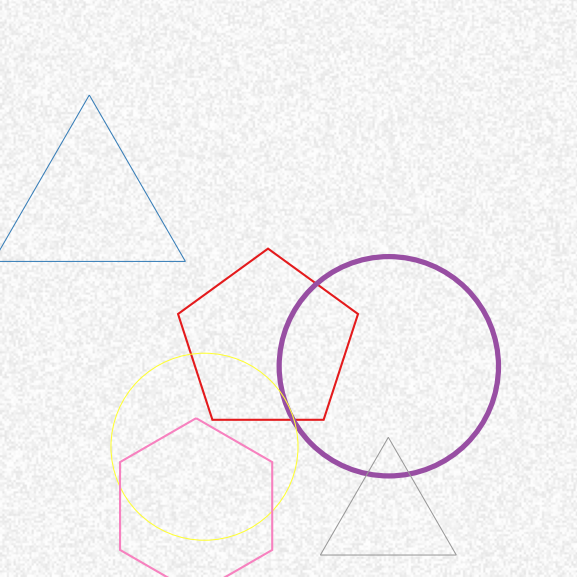[{"shape": "pentagon", "thickness": 1, "radius": 0.82, "center": [0.464, 0.405]}, {"shape": "triangle", "thickness": 0.5, "radius": 0.96, "center": [0.155, 0.643]}, {"shape": "circle", "thickness": 2.5, "radius": 0.95, "center": [0.673, 0.365]}, {"shape": "circle", "thickness": 0.5, "radius": 0.81, "center": [0.354, 0.226]}, {"shape": "hexagon", "thickness": 1, "radius": 0.76, "center": [0.34, 0.123]}, {"shape": "triangle", "thickness": 0.5, "radius": 0.68, "center": [0.672, 0.106]}]